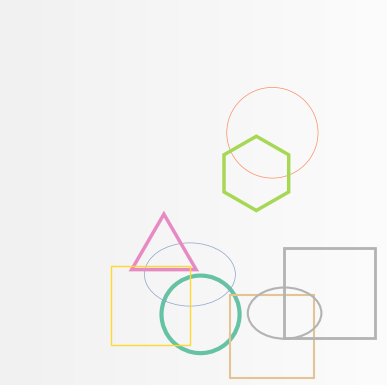[{"shape": "circle", "thickness": 3, "radius": 0.5, "center": [0.518, 0.184]}, {"shape": "circle", "thickness": 0.5, "radius": 0.59, "center": [0.703, 0.655]}, {"shape": "oval", "thickness": 0.5, "radius": 0.59, "center": [0.49, 0.287]}, {"shape": "triangle", "thickness": 2.5, "radius": 0.48, "center": [0.423, 0.348]}, {"shape": "hexagon", "thickness": 2.5, "radius": 0.48, "center": [0.662, 0.55]}, {"shape": "square", "thickness": 1, "radius": 0.51, "center": [0.388, 0.206]}, {"shape": "square", "thickness": 1.5, "radius": 0.54, "center": [0.702, 0.126]}, {"shape": "oval", "thickness": 1.5, "radius": 0.47, "center": [0.734, 0.187]}, {"shape": "square", "thickness": 2, "radius": 0.59, "center": [0.849, 0.239]}]